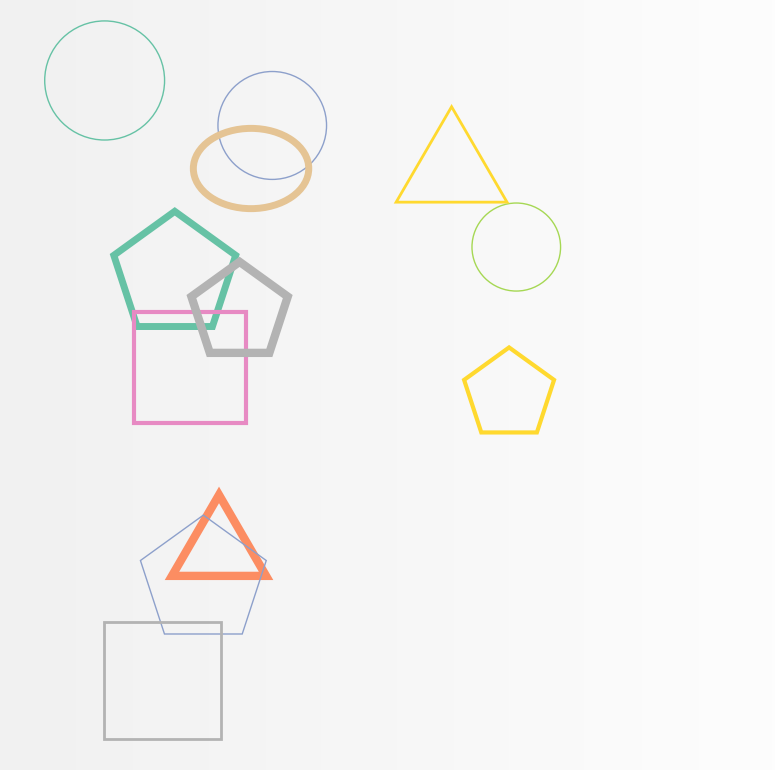[{"shape": "pentagon", "thickness": 2.5, "radius": 0.41, "center": [0.225, 0.643]}, {"shape": "circle", "thickness": 0.5, "radius": 0.39, "center": [0.135, 0.895]}, {"shape": "triangle", "thickness": 3, "radius": 0.35, "center": [0.283, 0.287]}, {"shape": "pentagon", "thickness": 0.5, "radius": 0.43, "center": [0.262, 0.246]}, {"shape": "circle", "thickness": 0.5, "radius": 0.35, "center": [0.351, 0.837]}, {"shape": "square", "thickness": 1.5, "radius": 0.36, "center": [0.246, 0.522]}, {"shape": "circle", "thickness": 0.5, "radius": 0.29, "center": [0.666, 0.679]}, {"shape": "triangle", "thickness": 1, "radius": 0.41, "center": [0.583, 0.779]}, {"shape": "pentagon", "thickness": 1.5, "radius": 0.31, "center": [0.657, 0.488]}, {"shape": "oval", "thickness": 2.5, "radius": 0.37, "center": [0.324, 0.781]}, {"shape": "square", "thickness": 1, "radius": 0.38, "center": [0.21, 0.116]}, {"shape": "pentagon", "thickness": 3, "radius": 0.33, "center": [0.309, 0.595]}]